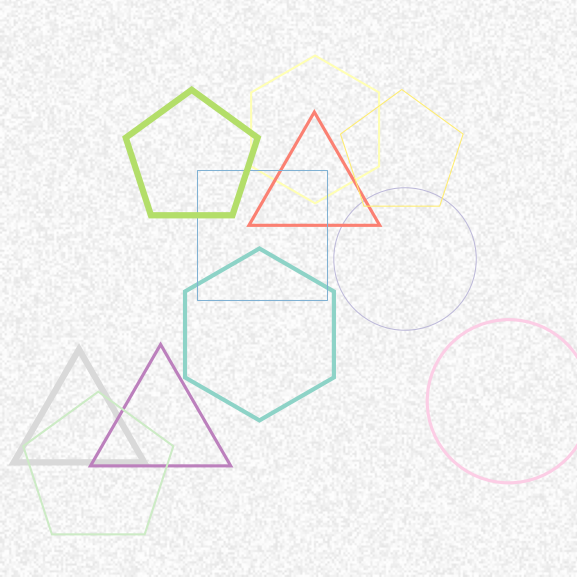[{"shape": "hexagon", "thickness": 2, "radius": 0.74, "center": [0.449, 0.42]}, {"shape": "hexagon", "thickness": 1, "radius": 0.64, "center": [0.546, 0.775]}, {"shape": "circle", "thickness": 0.5, "radius": 0.62, "center": [0.701, 0.551]}, {"shape": "triangle", "thickness": 1.5, "radius": 0.65, "center": [0.544, 0.674]}, {"shape": "square", "thickness": 0.5, "radius": 0.56, "center": [0.453, 0.592]}, {"shape": "pentagon", "thickness": 3, "radius": 0.6, "center": [0.332, 0.724]}, {"shape": "circle", "thickness": 1.5, "radius": 0.71, "center": [0.881, 0.304]}, {"shape": "triangle", "thickness": 3, "radius": 0.65, "center": [0.137, 0.264]}, {"shape": "triangle", "thickness": 1.5, "radius": 0.7, "center": [0.278, 0.262]}, {"shape": "pentagon", "thickness": 1, "radius": 0.68, "center": [0.17, 0.184]}, {"shape": "pentagon", "thickness": 0.5, "radius": 0.56, "center": [0.696, 0.732]}]